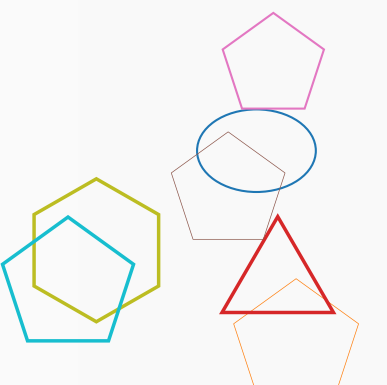[{"shape": "oval", "thickness": 1.5, "radius": 0.77, "center": [0.662, 0.609]}, {"shape": "pentagon", "thickness": 0.5, "radius": 0.85, "center": [0.764, 0.107]}, {"shape": "triangle", "thickness": 2.5, "radius": 0.83, "center": [0.717, 0.271]}, {"shape": "pentagon", "thickness": 0.5, "radius": 0.77, "center": [0.589, 0.503]}, {"shape": "pentagon", "thickness": 1.5, "radius": 0.69, "center": [0.705, 0.829]}, {"shape": "hexagon", "thickness": 2.5, "radius": 0.93, "center": [0.249, 0.35]}, {"shape": "pentagon", "thickness": 2.5, "radius": 0.89, "center": [0.176, 0.258]}]